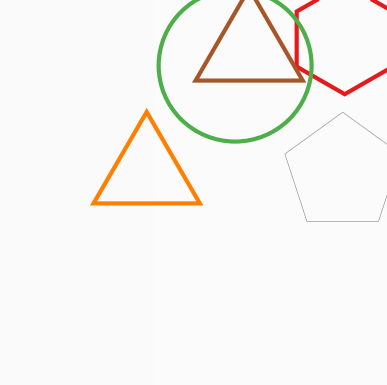[{"shape": "hexagon", "thickness": 3, "radius": 0.72, "center": [0.89, 0.899]}, {"shape": "circle", "thickness": 3, "radius": 0.99, "center": [0.607, 0.83]}, {"shape": "triangle", "thickness": 3, "radius": 0.79, "center": [0.379, 0.551]}, {"shape": "triangle", "thickness": 3, "radius": 0.8, "center": [0.643, 0.871]}, {"shape": "pentagon", "thickness": 0.5, "radius": 0.78, "center": [0.884, 0.552]}]